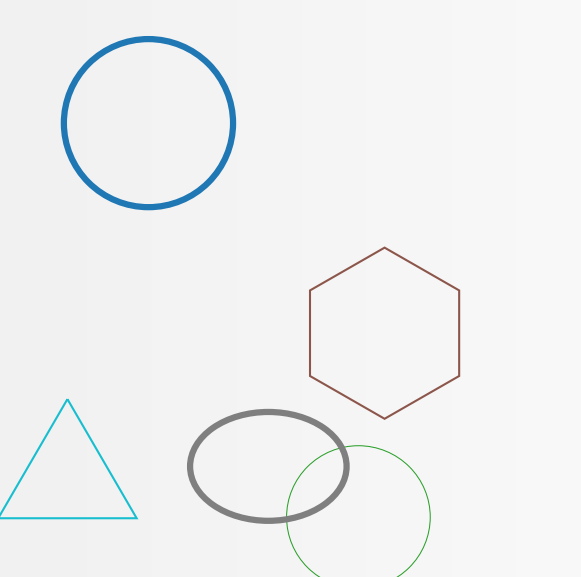[{"shape": "circle", "thickness": 3, "radius": 0.73, "center": [0.255, 0.786]}, {"shape": "circle", "thickness": 0.5, "radius": 0.62, "center": [0.617, 0.104]}, {"shape": "hexagon", "thickness": 1, "radius": 0.74, "center": [0.662, 0.422]}, {"shape": "oval", "thickness": 3, "radius": 0.67, "center": [0.462, 0.192]}, {"shape": "triangle", "thickness": 1, "radius": 0.69, "center": [0.116, 0.17]}]